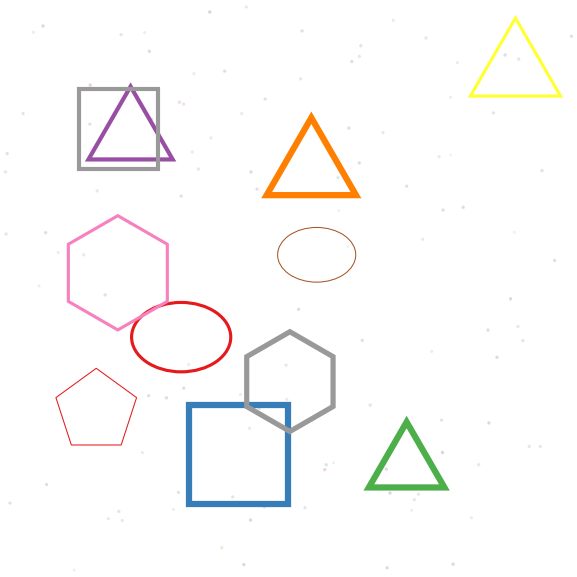[{"shape": "oval", "thickness": 1.5, "radius": 0.43, "center": [0.314, 0.415]}, {"shape": "pentagon", "thickness": 0.5, "radius": 0.37, "center": [0.167, 0.288]}, {"shape": "square", "thickness": 3, "radius": 0.43, "center": [0.413, 0.212]}, {"shape": "triangle", "thickness": 3, "radius": 0.38, "center": [0.704, 0.193]}, {"shape": "triangle", "thickness": 2, "radius": 0.42, "center": [0.226, 0.765]}, {"shape": "triangle", "thickness": 3, "radius": 0.45, "center": [0.539, 0.706]}, {"shape": "triangle", "thickness": 1.5, "radius": 0.45, "center": [0.893, 0.878]}, {"shape": "oval", "thickness": 0.5, "radius": 0.34, "center": [0.548, 0.558]}, {"shape": "hexagon", "thickness": 1.5, "radius": 0.49, "center": [0.204, 0.527]}, {"shape": "hexagon", "thickness": 2.5, "radius": 0.43, "center": [0.502, 0.338]}, {"shape": "square", "thickness": 2, "radius": 0.34, "center": [0.205, 0.776]}]